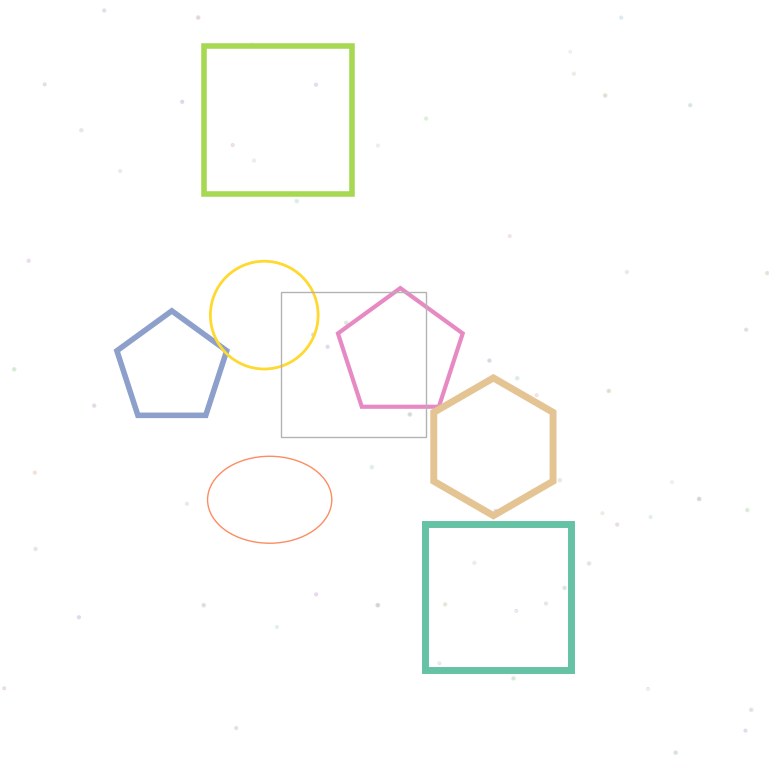[{"shape": "square", "thickness": 2.5, "radius": 0.47, "center": [0.646, 0.225]}, {"shape": "oval", "thickness": 0.5, "radius": 0.4, "center": [0.35, 0.351]}, {"shape": "pentagon", "thickness": 2, "radius": 0.37, "center": [0.223, 0.521]}, {"shape": "pentagon", "thickness": 1.5, "radius": 0.43, "center": [0.52, 0.541]}, {"shape": "square", "thickness": 2, "radius": 0.48, "center": [0.361, 0.844]}, {"shape": "circle", "thickness": 1, "radius": 0.35, "center": [0.343, 0.591]}, {"shape": "hexagon", "thickness": 2.5, "radius": 0.45, "center": [0.641, 0.42]}, {"shape": "square", "thickness": 0.5, "radius": 0.47, "center": [0.459, 0.527]}]